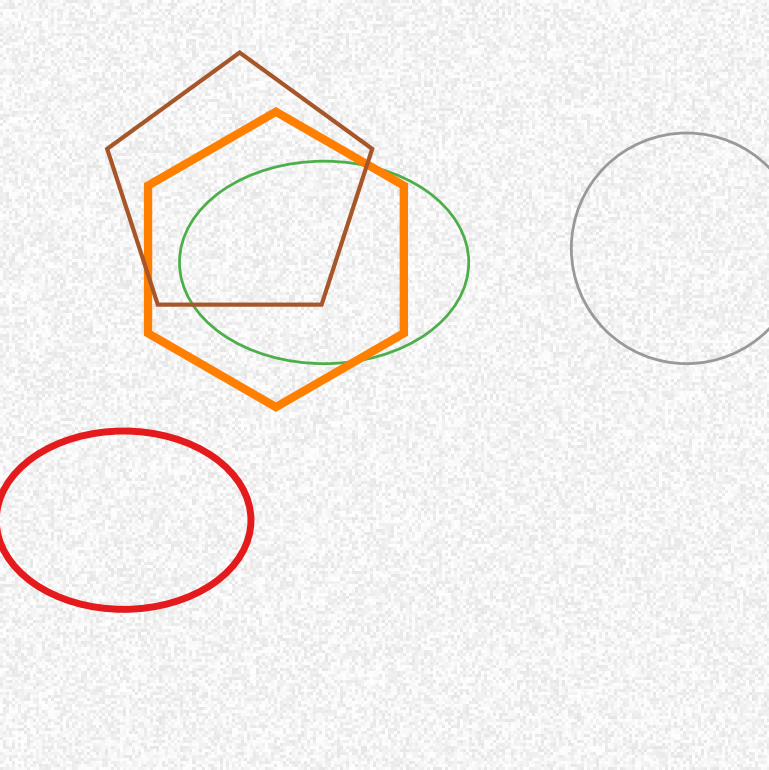[{"shape": "oval", "thickness": 2.5, "radius": 0.83, "center": [0.161, 0.324]}, {"shape": "oval", "thickness": 1, "radius": 0.94, "center": [0.421, 0.659]}, {"shape": "hexagon", "thickness": 3, "radius": 0.96, "center": [0.358, 0.663]}, {"shape": "pentagon", "thickness": 1.5, "radius": 0.9, "center": [0.311, 0.751]}, {"shape": "circle", "thickness": 1, "radius": 0.75, "center": [0.892, 0.677]}]